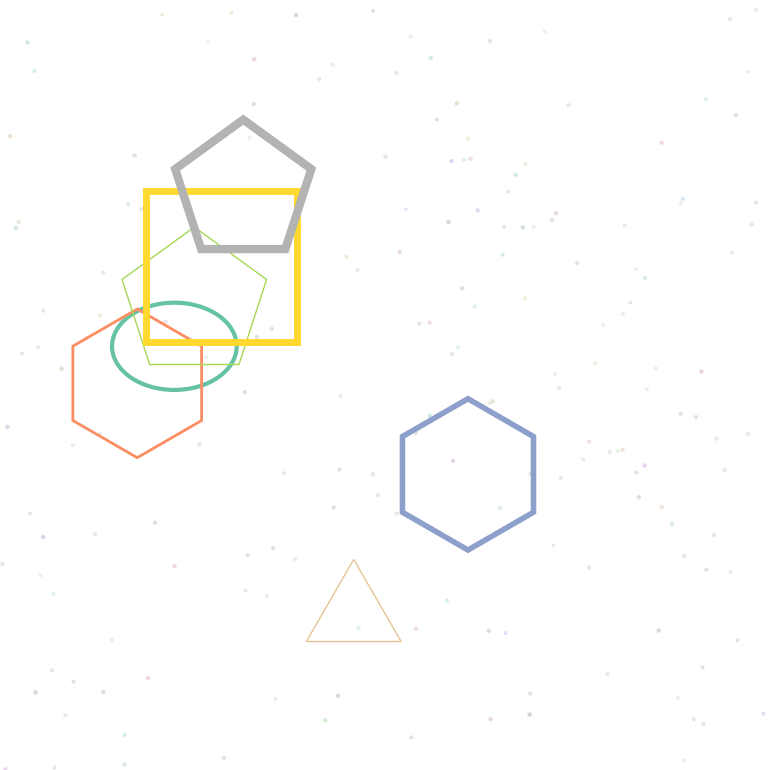[{"shape": "oval", "thickness": 1.5, "radius": 0.4, "center": [0.226, 0.55]}, {"shape": "hexagon", "thickness": 1, "radius": 0.48, "center": [0.178, 0.502]}, {"shape": "hexagon", "thickness": 2, "radius": 0.49, "center": [0.608, 0.384]}, {"shape": "pentagon", "thickness": 0.5, "radius": 0.49, "center": [0.252, 0.606]}, {"shape": "square", "thickness": 2.5, "radius": 0.49, "center": [0.288, 0.654]}, {"shape": "triangle", "thickness": 0.5, "radius": 0.36, "center": [0.459, 0.202]}, {"shape": "pentagon", "thickness": 3, "radius": 0.46, "center": [0.316, 0.752]}]